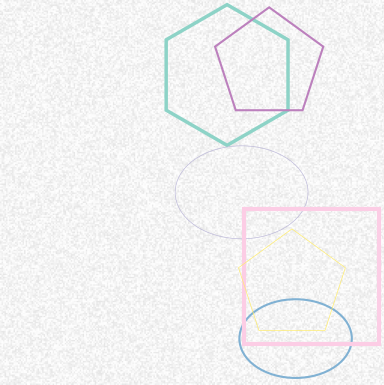[{"shape": "hexagon", "thickness": 2.5, "radius": 0.91, "center": [0.59, 0.805]}, {"shape": "oval", "thickness": 0.5, "radius": 0.86, "center": [0.628, 0.5]}, {"shape": "oval", "thickness": 1.5, "radius": 0.73, "center": [0.768, 0.121]}, {"shape": "square", "thickness": 3, "radius": 0.88, "center": [0.808, 0.282]}, {"shape": "pentagon", "thickness": 1.5, "radius": 0.74, "center": [0.699, 0.833]}, {"shape": "pentagon", "thickness": 0.5, "radius": 0.73, "center": [0.758, 0.26]}]